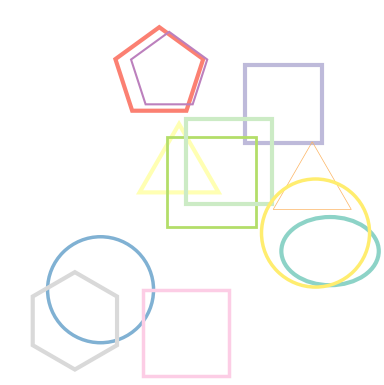[{"shape": "oval", "thickness": 3, "radius": 0.63, "center": [0.857, 0.348]}, {"shape": "triangle", "thickness": 3, "radius": 0.59, "center": [0.465, 0.559]}, {"shape": "square", "thickness": 3, "radius": 0.5, "center": [0.736, 0.73]}, {"shape": "pentagon", "thickness": 3, "radius": 0.6, "center": [0.414, 0.809]}, {"shape": "circle", "thickness": 2.5, "radius": 0.69, "center": [0.261, 0.247]}, {"shape": "triangle", "thickness": 0.5, "radius": 0.59, "center": [0.811, 0.515]}, {"shape": "square", "thickness": 2, "radius": 0.58, "center": [0.549, 0.527]}, {"shape": "square", "thickness": 2.5, "radius": 0.55, "center": [0.483, 0.135]}, {"shape": "hexagon", "thickness": 3, "radius": 0.63, "center": [0.194, 0.167]}, {"shape": "pentagon", "thickness": 1.5, "radius": 0.52, "center": [0.439, 0.813]}, {"shape": "square", "thickness": 3, "radius": 0.56, "center": [0.595, 0.58]}, {"shape": "circle", "thickness": 2.5, "radius": 0.7, "center": [0.82, 0.395]}]